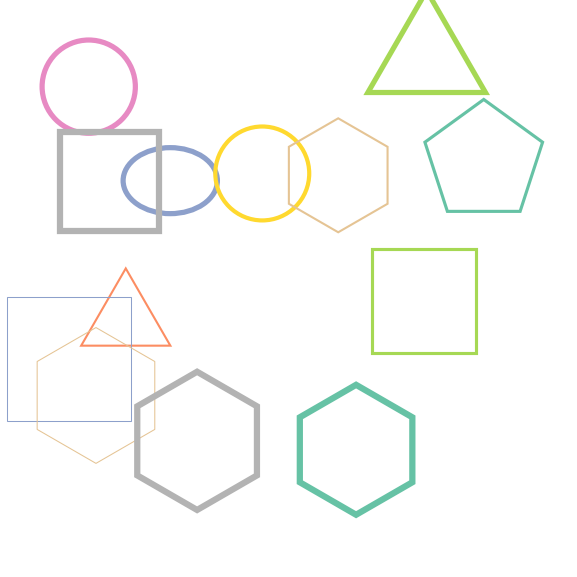[{"shape": "pentagon", "thickness": 1.5, "radius": 0.54, "center": [0.838, 0.72]}, {"shape": "hexagon", "thickness": 3, "radius": 0.56, "center": [0.617, 0.22]}, {"shape": "triangle", "thickness": 1, "radius": 0.45, "center": [0.218, 0.445]}, {"shape": "square", "thickness": 0.5, "radius": 0.54, "center": [0.119, 0.377]}, {"shape": "oval", "thickness": 2.5, "radius": 0.41, "center": [0.295, 0.686]}, {"shape": "circle", "thickness": 2.5, "radius": 0.4, "center": [0.154, 0.849]}, {"shape": "triangle", "thickness": 2.5, "radius": 0.59, "center": [0.739, 0.898]}, {"shape": "square", "thickness": 1.5, "radius": 0.45, "center": [0.734, 0.478]}, {"shape": "circle", "thickness": 2, "radius": 0.41, "center": [0.454, 0.699]}, {"shape": "hexagon", "thickness": 0.5, "radius": 0.59, "center": [0.166, 0.314]}, {"shape": "hexagon", "thickness": 1, "radius": 0.49, "center": [0.586, 0.696]}, {"shape": "hexagon", "thickness": 3, "radius": 0.6, "center": [0.341, 0.236]}, {"shape": "square", "thickness": 3, "radius": 0.43, "center": [0.189, 0.684]}]